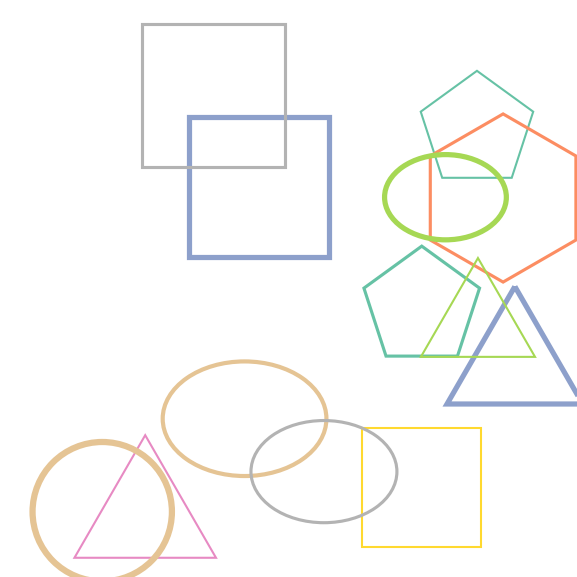[{"shape": "pentagon", "thickness": 1.5, "radius": 0.53, "center": [0.73, 0.468]}, {"shape": "pentagon", "thickness": 1, "radius": 0.51, "center": [0.826, 0.774]}, {"shape": "hexagon", "thickness": 1.5, "radius": 0.73, "center": [0.871, 0.656]}, {"shape": "square", "thickness": 2.5, "radius": 0.61, "center": [0.449, 0.676]}, {"shape": "triangle", "thickness": 2.5, "radius": 0.68, "center": [0.892, 0.367]}, {"shape": "triangle", "thickness": 1, "radius": 0.71, "center": [0.251, 0.104]}, {"shape": "oval", "thickness": 2.5, "radius": 0.53, "center": [0.771, 0.658]}, {"shape": "triangle", "thickness": 1, "radius": 0.57, "center": [0.828, 0.438]}, {"shape": "square", "thickness": 1, "radius": 0.52, "center": [0.729, 0.155]}, {"shape": "circle", "thickness": 3, "radius": 0.6, "center": [0.177, 0.113]}, {"shape": "oval", "thickness": 2, "radius": 0.71, "center": [0.423, 0.274]}, {"shape": "square", "thickness": 1.5, "radius": 0.62, "center": [0.37, 0.834]}, {"shape": "oval", "thickness": 1.5, "radius": 0.63, "center": [0.561, 0.182]}]